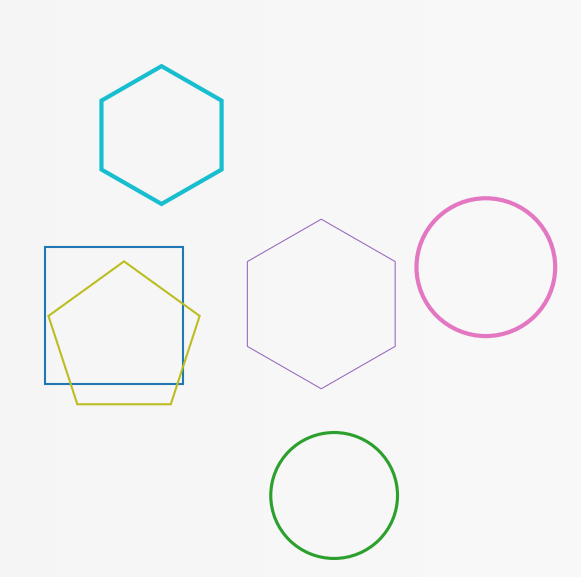[{"shape": "square", "thickness": 1, "radius": 0.59, "center": [0.197, 0.452]}, {"shape": "circle", "thickness": 1.5, "radius": 0.55, "center": [0.575, 0.141]}, {"shape": "hexagon", "thickness": 0.5, "radius": 0.73, "center": [0.553, 0.473]}, {"shape": "circle", "thickness": 2, "radius": 0.6, "center": [0.836, 0.537]}, {"shape": "pentagon", "thickness": 1, "radius": 0.68, "center": [0.213, 0.41]}, {"shape": "hexagon", "thickness": 2, "radius": 0.6, "center": [0.278, 0.765]}]